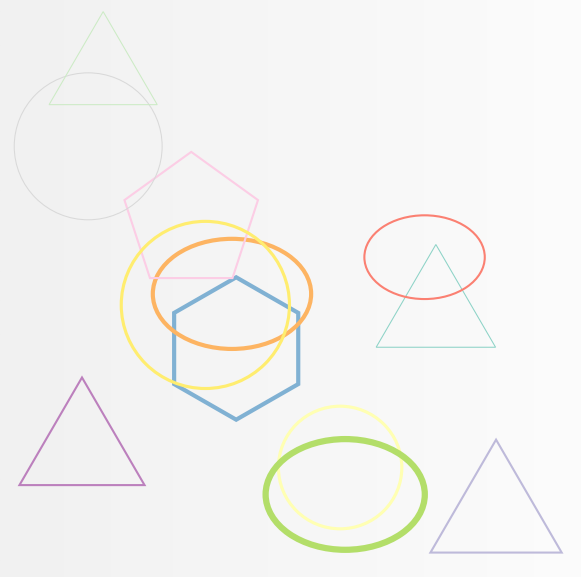[{"shape": "triangle", "thickness": 0.5, "radius": 0.59, "center": [0.75, 0.457]}, {"shape": "circle", "thickness": 1.5, "radius": 0.53, "center": [0.585, 0.19]}, {"shape": "triangle", "thickness": 1, "radius": 0.65, "center": [0.853, 0.107]}, {"shape": "oval", "thickness": 1, "radius": 0.52, "center": [0.73, 0.554]}, {"shape": "hexagon", "thickness": 2, "radius": 0.62, "center": [0.406, 0.396]}, {"shape": "oval", "thickness": 2, "radius": 0.68, "center": [0.399, 0.49]}, {"shape": "oval", "thickness": 3, "radius": 0.68, "center": [0.594, 0.143]}, {"shape": "pentagon", "thickness": 1, "radius": 0.6, "center": [0.329, 0.615]}, {"shape": "circle", "thickness": 0.5, "radius": 0.64, "center": [0.152, 0.746]}, {"shape": "triangle", "thickness": 1, "radius": 0.62, "center": [0.141, 0.221]}, {"shape": "triangle", "thickness": 0.5, "radius": 0.54, "center": [0.177, 0.872]}, {"shape": "circle", "thickness": 1.5, "radius": 0.72, "center": [0.353, 0.471]}]